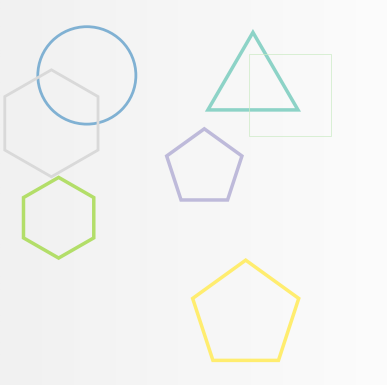[{"shape": "triangle", "thickness": 2.5, "radius": 0.67, "center": [0.653, 0.782]}, {"shape": "pentagon", "thickness": 2.5, "radius": 0.51, "center": [0.527, 0.563]}, {"shape": "circle", "thickness": 2, "radius": 0.63, "center": [0.224, 0.804]}, {"shape": "hexagon", "thickness": 2.5, "radius": 0.52, "center": [0.151, 0.434]}, {"shape": "hexagon", "thickness": 2, "radius": 0.69, "center": [0.133, 0.68]}, {"shape": "square", "thickness": 0.5, "radius": 0.53, "center": [0.747, 0.754]}, {"shape": "pentagon", "thickness": 2.5, "radius": 0.72, "center": [0.634, 0.18]}]